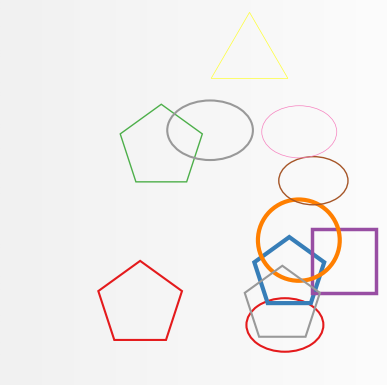[{"shape": "pentagon", "thickness": 1.5, "radius": 0.57, "center": [0.362, 0.209]}, {"shape": "oval", "thickness": 1.5, "radius": 0.5, "center": [0.735, 0.156]}, {"shape": "pentagon", "thickness": 3, "radius": 0.47, "center": [0.747, 0.289]}, {"shape": "pentagon", "thickness": 1, "radius": 0.56, "center": [0.416, 0.618]}, {"shape": "square", "thickness": 2.5, "radius": 0.42, "center": [0.887, 0.323]}, {"shape": "circle", "thickness": 3, "radius": 0.53, "center": [0.771, 0.376]}, {"shape": "triangle", "thickness": 0.5, "radius": 0.57, "center": [0.644, 0.854]}, {"shape": "oval", "thickness": 1, "radius": 0.45, "center": [0.809, 0.531]}, {"shape": "oval", "thickness": 0.5, "radius": 0.48, "center": [0.772, 0.658]}, {"shape": "oval", "thickness": 1.5, "radius": 0.55, "center": [0.542, 0.662]}, {"shape": "pentagon", "thickness": 1.5, "radius": 0.51, "center": [0.729, 0.208]}]